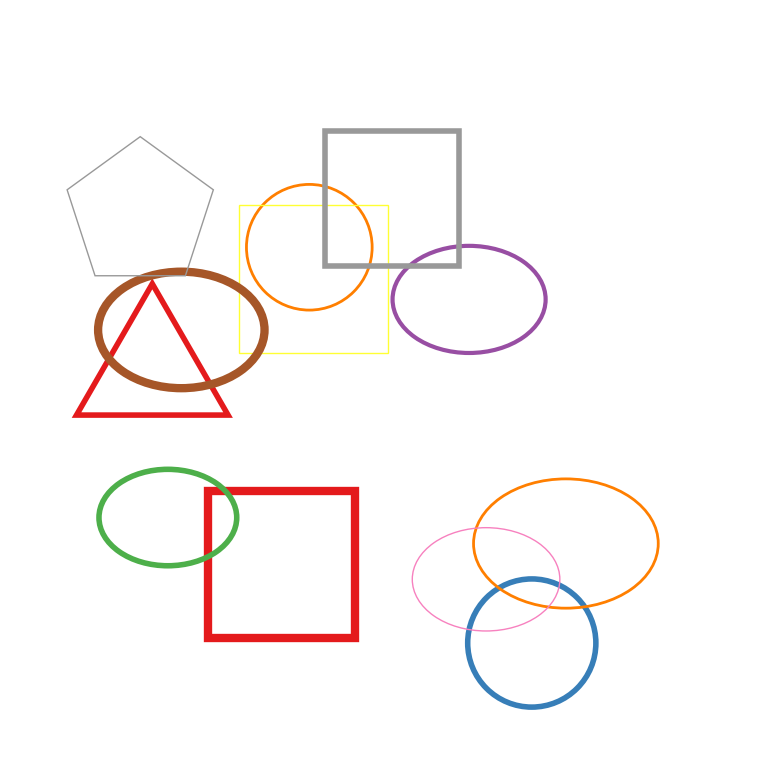[{"shape": "triangle", "thickness": 2, "radius": 0.57, "center": [0.198, 0.518]}, {"shape": "square", "thickness": 3, "radius": 0.48, "center": [0.365, 0.267]}, {"shape": "circle", "thickness": 2, "radius": 0.42, "center": [0.691, 0.165]}, {"shape": "oval", "thickness": 2, "radius": 0.45, "center": [0.218, 0.328]}, {"shape": "oval", "thickness": 1.5, "radius": 0.5, "center": [0.609, 0.611]}, {"shape": "circle", "thickness": 1, "radius": 0.41, "center": [0.402, 0.679]}, {"shape": "oval", "thickness": 1, "radius": 0.6, "center": [0.735, 0.294]}, {"shape": "square", "thickness": 0.5, "radius": 0.48, "center": [0.407, 0.637]}, {"shape": "oval", "thickness": 3, "radius": 0.54, "center": [0.235, 0.572]}, {"shape": "oval", "thickness": 0.5, "radius": 0.48, "center": [0.631, 0.248]}, {"shape": "square", "thickness": 2, "radius": 0.44, "center": [0.509, 0.742]}, {"shape": "pentagon", "thickness": 0.5, "radius": 0.5, "center": [0.182, 0.723]}]